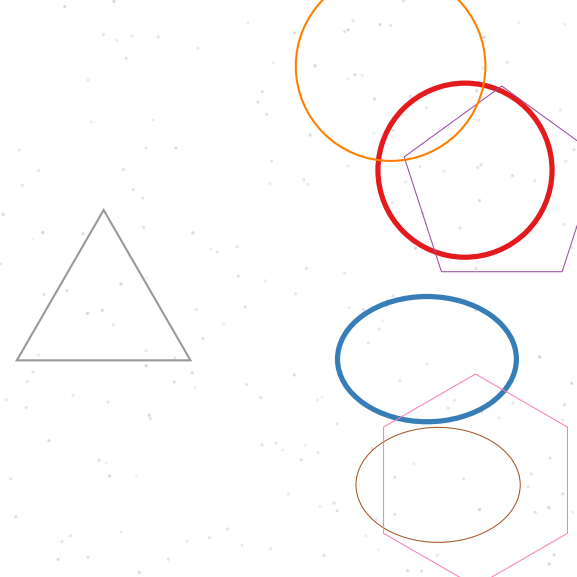[{"shape": "circle", "thickness": 2.5, "radius": 0.75, "center": [0.805, 0.704]}, {"shape": "oval", "thickness": 2.5, "radius": 0.77, "center": [0.739, 0.377]}, {"shape": "pentagon", "thickness": 0.5, "radius": 0.89, "center": [0.869, 0.672]}, {"shape": "circle", "thickness": 1, "radius": 0.82, "center": [0.676, 0.885]}, {"shape": "oval", "thickness": 0.5, "radius": 0.71, "center": [0.759, 0.16]}, {"shape": "hexagon", "thickness": 0.5, "radius": 0.92, "center": [0.823, 0.168]}, {"shape": "triangle", "thickness": 1, "radius": 0.87, "center": [0.179, 0.462]}]